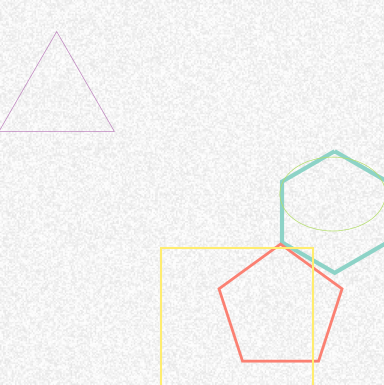[{"shape": "hexagon", "thickness": 3, "radius": 0.79, "center": [0.869, 0.449]}, {"shape": "pentagon", "thickness": 2, "radius": 0.84, "center": [0.729, 0.198]}, {"shape": "oval", "thickness": 0.5, "radius": 0.69, "center": [0.864, 0.496]}, {"shape": "triangle", "thickness": 0.5, "radius": 0.87, "center": [0.147, 0.745]}, {"shape": "square", "thickness": 1.5, "radius": 0.99, "center": [0.615, 0.159]}]